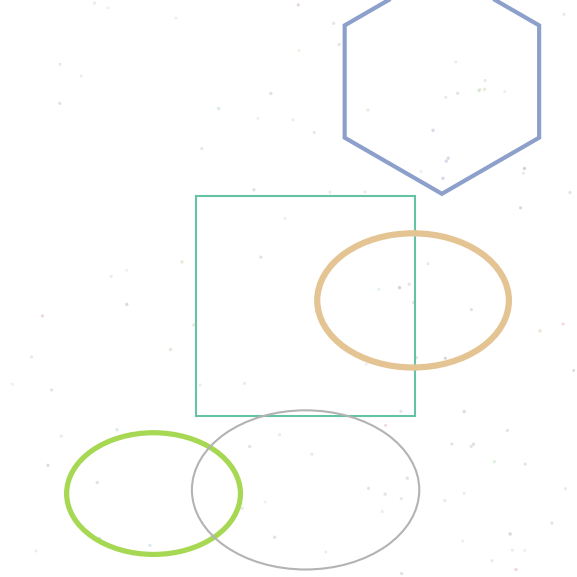[{"shape": "square", "thickness": 1, "radius": 0.95, "center": [0.529, 0.469]}, {"shape": "hexagon", "thickness": 2, "radius": 0.97, "center": [0.765, 0.858]}, {"shape": "oval", "thickness": 2.5, "radius": 0.75, "center": [0.266, 0.144]}, {"shape": "oval", "thickness": 3, "radius": 0.83, "center": [0.715, 0.479]}, {"shape": "oval", "thickness": 1, "radius": 0.98, "center": [0.529, 0.151]}]